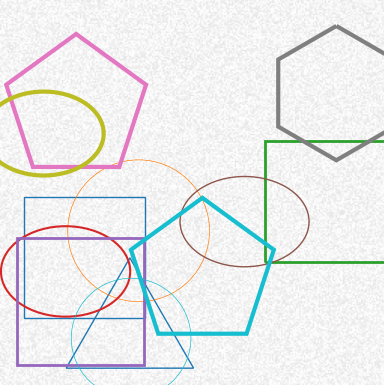[{"shape": "triangle", "thickness": 1, "radius": 0.96, "center": [0.337, 0.139]}, {"shape": "square", "thickness": 1, "radius": 0.79, "center": [0.219, 0.33]}, {"shape": "circle", "thickness": 0.5, "radius": 0.92, "center": [0.36, 0.401]}, {"shape": "square", "thickness": 2, "radius": 0.79, "center": [0.845, 0.477]}, {"shape": "oval", "thickness": 1.5, "radius": 0.84, "center": [0.17, 0.295]}, {"shape": "square", "thickness": 2, "radius": 0.82, "center": [0.209, 0.217]}, {"shape": "oval", "thickness": 1, "radius": 0.84, "center": [0.635, 0.424]}, {"shape": "pentagon", "thickness": 3, "radius": 0.95, "center": [0.198, 0.721]}, {"shape": "hexagon", "thickness": 3, "radius": 0.87, "center": [0.874, 0.758]}, {"shape": "oval", "thickness": 3, "radius": 0.78, "center": [0.114, 0.653]}, {"shape": "pentagon", "thickness": 3, "radius": 0.98, "center": [0.526, 0.291]}, {"shape": "circle", "thickness": 0.5, "radius": 0.78, "center": [0.341, 0.122]}]